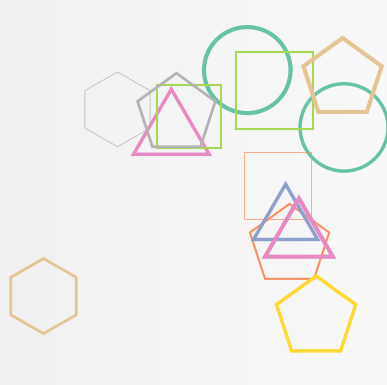[{"shape": "circle", "thickness": 2.5, "radius": 0.57, "center": [0.888, 0.669]}, {"shape": "circle", "thickness": 3, "radius": 0.56, "center": [0.638, 0.818]}, {"shape": "pentagon", "thickness": 1.5, "radius": 0.54, "center": [0.747, 0.363]}, {"shape": "square", "thickness": 0.5, "radius": 0.43, "center": [0.715, 0.518]}, {"shape": "triangle", "thickness": 2.5, "radius": 0.48, "center": [0.737, 0.426]}, {"shape": "triangle", "thickness": 2.5, "radius": 0.56, "center": [0.442, 0.656]}, {"shape": "triangle", "thickness": 3, "radius": 0.51, "center": [0.771, 0.384]}, {"shape": "square", "thickness": 1.5, "radius": 0.5, "center": [0.709, 0.765]}, {"shape": "square", "thickness": 1.5, "radius": 0.41, "center": [0.487, 0.698]}, {"shape": "pentagon", "thickness": 2.5, "radius": 0.54, "center": [0.816, 0.176]}, {"shape": "hexagon", "thickness": 2, "radius": 0.49, "center": [0.112, 0.231]}, {"shape": "pentagon", "thickness": 3, "radius": 0.53, "center": [0.884, 0.795]}, {"shape": "pentagon", "thickness": 2, "radius": 0.53, "center": [0.455, 0.704]}, {"shape": "hexagon", "thickness": 0.5, "radius": 0.49, "center": [0.303, 0.716]}]